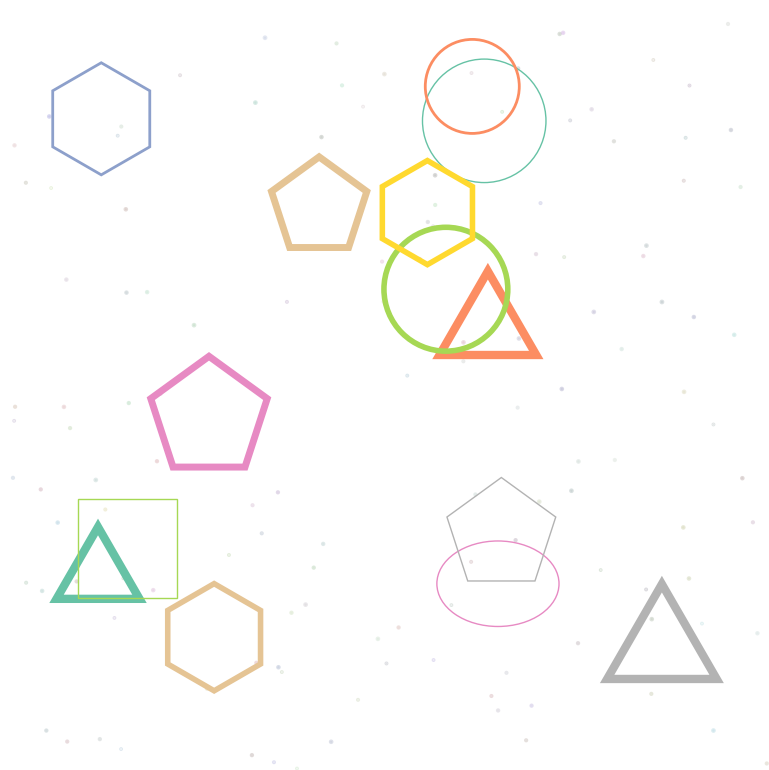[{"shape": "triangle", "thickness": 3, "radius": 0.31, "center": [0.127, 0.253]}, {"shape": "circle", "thickness": 0.5, "radius": 0.4, "center": [0.629, 0.843]}, {"shape": "circle", "thickness": 1, "radius": 0.31, "center": [0.613, 0.888]}, {"shape": "triangle", "thickness": 3, "radius": 0.36, "center": [0.634, 0.575]}, {"shape": "hexagon", "thickness": 1, "radius": 0.36, "center": [0.131, 0.846]}, {"shape": "pentagon", "thickness": 2.5, "radius": 0.4, "center": [0.271, 0.458]}, {"shape": "oval", "thickness": 0.5, "radius": 0.4, "center": [0.647, 0.242]}, {"shape": "square", "thickness": 0.5, "radius": 0.32, "center": [0.165, 0.288]}, {"shape": "circle", "thickness": 2, "radius": 0.4, "center": [0.579, 0.624]}, {"shape": "hexagon", "thickness": 2, "radius": 0.34, "center": [0.555, 0.724]}, {"shape": "pentagon", "thickness": 2.5, "radius": 0.33, "center": [0.414, 0.731]}, {"shape": "hexagon", "thickness": 2, "radius": 0.35, "center": [0.278, 0.172]}, {"shape": "pentagon", "thickness": 0.5, "radius": 0.37, "center": [0.651, 0.306]}, {"shape": "triangle", "thickness": 3, "radius": 0.41, "center": [0.86, 0.159]}]